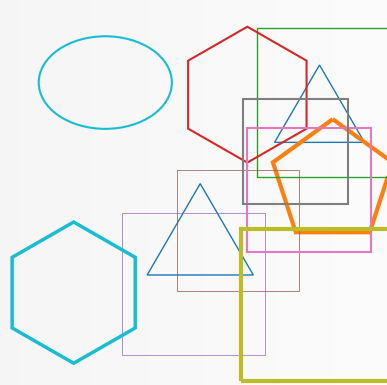[{"shape": "triangle", "thickness": 1, "radius": 0.67, "center": [0.825, 0.697]}, {"shape": "triangle", "thickness": 1, "radius": 0.79, "center": [0.517, 0.365]}, {"shape": "pentagon", "thickness": 3, "radius": 0.81, "center": [0.859, 0.528]}, {"shape": "square", "thickness": 1, "radius": 0.96, "center": [0.857, 0.734]}, {"shape": "hexagon", "thickness": 1.5, "radius": 0.88, "center": [0.638, 0.754]}, {"shape": "square", "thickness": 0.5, "radius": 0.92, "center": [0.499, 0.262]}, {"shape": "square", "thickness": 0.5, "radius": 0.79, "center": [0.614, 0.402]}, {"shape": "square", "thickness": 1.5, "radius": 0.8, "center": [0.798, 0.506]}, {"shape": "square", "thickness": 1.5, "radius": 0.68, "center": [0.763, 0.607]}, {"shape": "square", "thickness": 3, "radius": 0.98, "center": [0.818, 0.208]}, {"shape": "hexagon", "thickness": 2.5, "radius": 0.92, "center": [0.19, 0.24]}, {"shape": "oval", "thickness": 1.5, "radius": 0.86, "center": [0.272, 0.786]}]